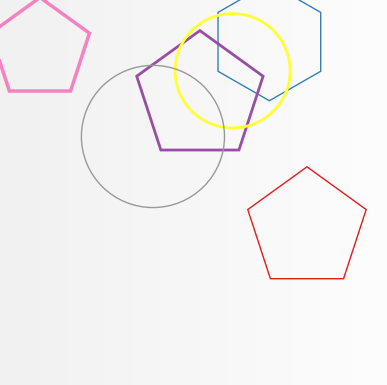[{"shape": "pentagon", "thickness": 1, "radius": 0.8, "center": [0.792, 0.406]}, {"shape": "hexagon", "thickness": 1, "radius": 0.76, "center": [0.695, 0.891]}, {"shape": "pentagon", "thickness": 2, "radius": 0.86, "center": [0.516, 0.749]}, {"shape": "circle", "thickness": 2, "radius": 0.74, "center": [0.6, 0.816]}, {"shape": "pentagon", "thickness": 2.5, "radius": 0.67, "center": [0.103, 0.872]}, {"shape": "circle", "thickness": 1, "radius": 0.92, "center": [0.395, 0.646]}]